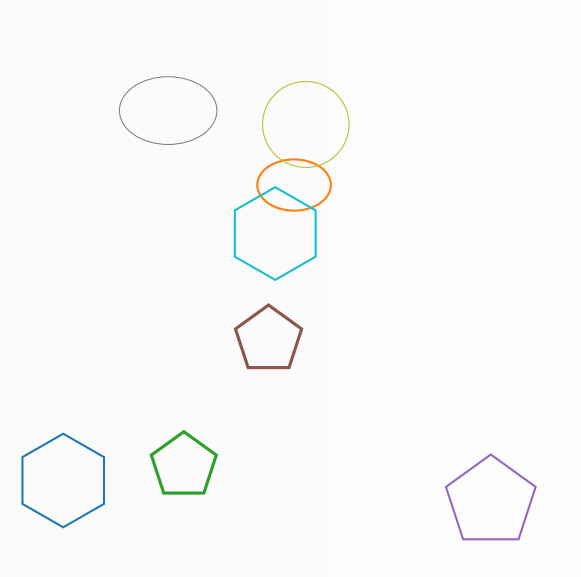[{"shape": "hexagon", "thickness": 1, "radius": 0.4, "center": [0.109, 0.167]}, {"shape": "oval", "thickness": 1, "radius": 0.32, "center": [0.506, 0.679]}, {"shape": "pentagon", "thickness": 1.5, "radius": 0.29, "center": [0.316, 0.193]}, {"shape": "pentagon", "thickness": 1, "radius": 0.41, "center": [0.844, 0.131]}, {"shape": "pentagon", "thickness": 1.5, "radius": 0.3, "center": [0.462, 0.411]}, {"shape": "oval", "thickness": 0.5, "radius": 0.42, "center": [0.289, 0.808]}, {"shape": "circle", "thickness": 0.5, "radius": 0.37, "center": [0.526, 0.784]}, {"shape": "hexagon", "thickness": 1, "radius": 0.4, "center": [0.474, 0.595]}]